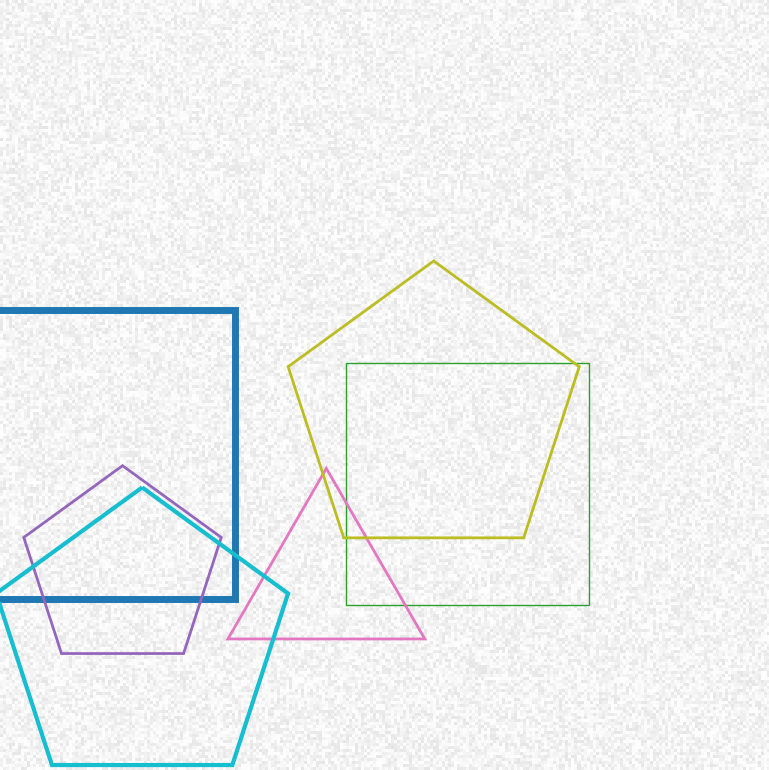[{"shape": "square", "thickness": 2.5, "radius": 0.94, "center": [0.118, 0.41]}, {"shape": "square", "thickness": 0.5, "radius": 0.79, "center": [0.607, 0.371]}, {"shape": "pentagon", "thickness": 1, "radius": 0.67, "center": [0.159, 0.26]}, {"shape": "triangle", "thickness": 1, "radius": 0.74, "center": [0.424, 0.244]}, {"shape": "pentagon", "thickness": 1, "radius": 0.99, "center": [0.563, 0.462]}, {"shape": "pentagon", "thickness": 1.5, "radius": 1.0, "center": [0.185, 0.168]}]